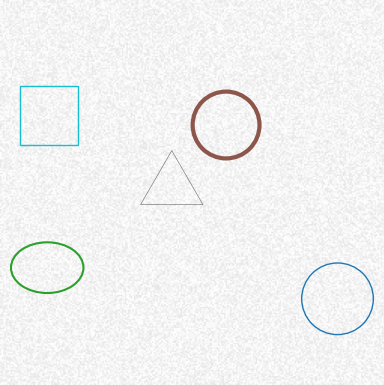[{"shape": "circle", "thickness": 1, "radius": 0.47, "center": [0.877, 0.224]}, {"shape": "oval", "thickness": 1.5, "radius": 0.47, "center": [0.123, 0.305]}, {"shape": "circle", "thickness": 3, "radius": 0.43, "center": [0.587, 0.675]}, {"shape": "triangle", "thickness": 0.5, "radius": 0.47, "center": [0.446, 0.515]}, {"shape": "square", "thickness": 1, "radius": 0.38, "center": [0.128, 0.7]}]